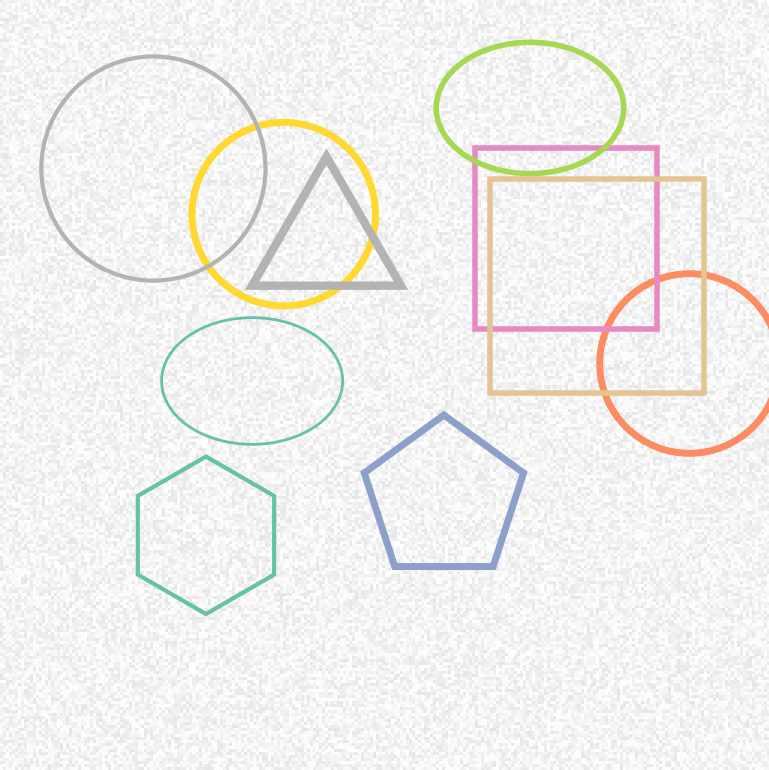[{"shape": "oval", "thickness": 1, "radius": 0.59, "center": [0.327, 0.505]}, {"shape": "hexagon", "thickness": 1.5, "radius": 0.51, "center": [0.268, 0.305]}, {"shape": "circle", "thickness": 2.5, "radius": 0.58, "center": [0.895, 0.528]}, {"shape": "pentagon", "thickness": 2.5, "radius": 0.54, "center": [0.576, 0.352]}, {"shape": "square", "thickness": 2, "radius": 0.59, "center": [0.735, 0.69]}, {"shape": "oval", "thickness": 2, "radius": 0.61, "center": [0.688, 0.86]}, {"shape": "circle", "thickness": 2.5, "radius": 0.6, "center": [0.368, 0.722]}, {"shape": "square", "thickness": 2, "radius": 0.7, "center": [0.775, 0.629]}, {"shape": "circle", "thickness": 1.5, "radius": 0.73, "center": [0.199, 0.781]}, {"shape": "triangle", "thickness": 3, "radius": 0.56, "center": [0.424, 0.685]}]